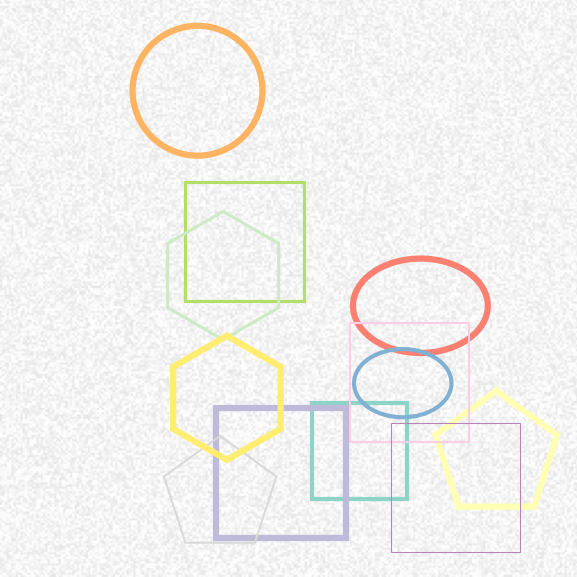[{"shape": "square", "thickness": 2, "radius": 0.41, "center": [0.623, 0.218]}, {"shape": "pentagon", "thickness": 3, "radius": 0.55, "center": [0.86, 0.212]}, {"shape": "square", "thickness": 3, "radius": 0.56, "center": [0.486, 0.181]}, {"shape": "oval", "thickness": 3, "radius": 0.58, "center": [0.728, 0.47]}, {"shape": "oval", "thickness": 2, "radius": 0.42, "center": [0.697, 0.336]}, {"shape": "circle", "thickness": 3, "radius": 0.56, "center": [0.342, 0.842]}, {"shape": "square", "thickness": 1.5, "radius": 0.52, "center": [0.423, 0.581]}, {"shape": "square", "thickness": 1, "radius": 0.51, "center": [0.709, 0.336]}, {"shape": "pentagon", "thickness": 1, "radius": 0.51, "center": [0.381, 0.142]}, {"shape": "square", "thickness": 0.5, "radius": 0.56, "center": [0.789, 0.155]}, {"shape": "hexagon", "thickness": 1.5, "radius": 0.56, "center": [0.386, 0.522]}, {"shape": "hexagon", "thickness": 3, "radius": 0.54, "center": [0.393, 0.31]}]